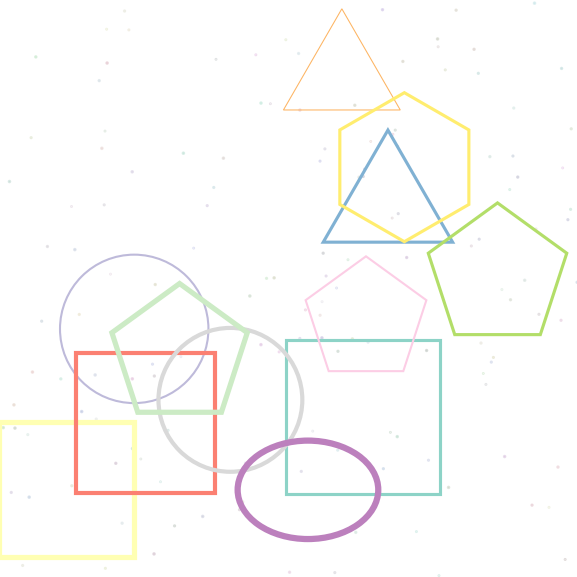[{"shape": "square", "thickness": 1.5, "radius": 0.67, "center": [0.629, 0.277]}, {"shape": "square", "thickness": 2.5, "radius": 0.59, "center": [0.116, 0.151]}, {"shape": "circle", "thickness": 1, "radius": 0.64, "center": [0.232, 0.43]}, {"shape": "square", "thickness": 2, "radius": 0.6, "center": [0.251, 0.267]}, {"shape": "triangle", "thickness": 1.5, "radius": 0.65, "center": [0.672, 0.644]}, {"shape": "triangle", "thickness": 0.5, "radius": 0.58, "center": [0.592, 0.867]}, {"shape": "pentagon", "thickness": 1.5, "radius": 0.63, "center": [0.862, 0.522]}, {"shape": "pentagon", "thickness": 1, "radius": 0.55, "center": [0.634, 0.445]}, {"shape": "circle", "thickness": 2, "radius": 0.62, "center": [0.399, 0.307]}, {"shape": "oval", "thickness": 3, "radius": 0.61, "center": [0.533, 0.151]}, {"shape": "pentagon", "thickness": 2.5, "radius": 0.62, "center": [0.311, 0.385]}, {"shape": "hexagon", "thickness": 1.5, "radius": 0.65, "center": [0.7, 0.71]}]